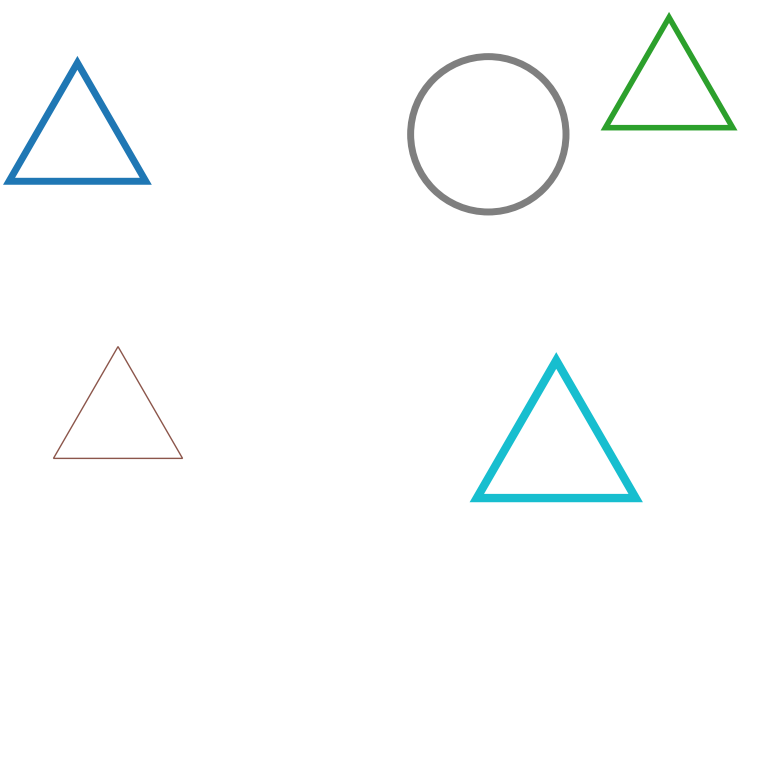[{"shape": "triangle", "thickness": 2.5, "radius": 0.51, "center": [0.101, 0.816]}, {"shape": "triangle", "thickness": 2, "radius": 0.48, "center": [0.869, 0.882]}, {"shape": "triangle", "thickness": 0.5, "radius": 0.48, "center": [0.153, 0.453]}, {"shape": "circle", "thickness": 2.5, "radius": 0.5, "center": [0.634, 0.826]}, {"shape": "triangle", "thickness": 3, "radius": 0.6, "center": [0.722, 0.413]}]